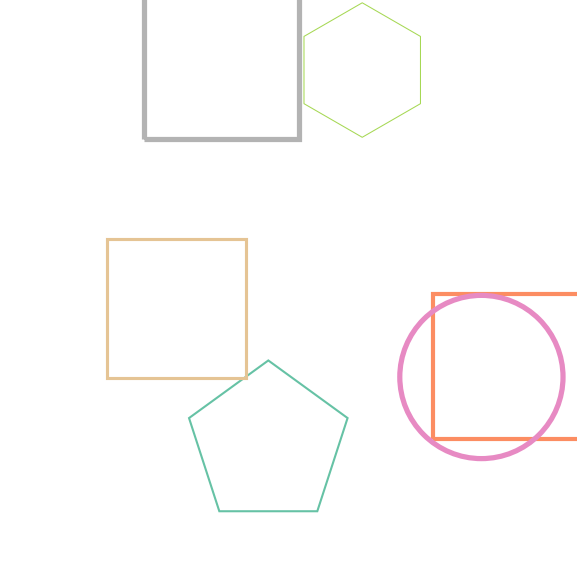[{"shape": "pentagon", "thickness": 1, "radius": 0.72, "center": [0.465, 0.231]}, {"shape": "square", "thickness": 2, "radius": 0.63, "center": [0.876, 0.365]}, {"shape": "circle", "thickness": 2.5, "radius": 0.71, "center": [0.834, 0.346]}, {"shape": "hexagon", "thickness": 0.5, "radius": 0.58, "center": [0.627, 0.878]}, {"shape": "square", "thickness": 1.5, "radius": 0.6, "center": [0.306, 0.465]}, {"shape": "square", "thickness": 2.5, "radius": 0.67, "center": [0.383, 0.893]}]